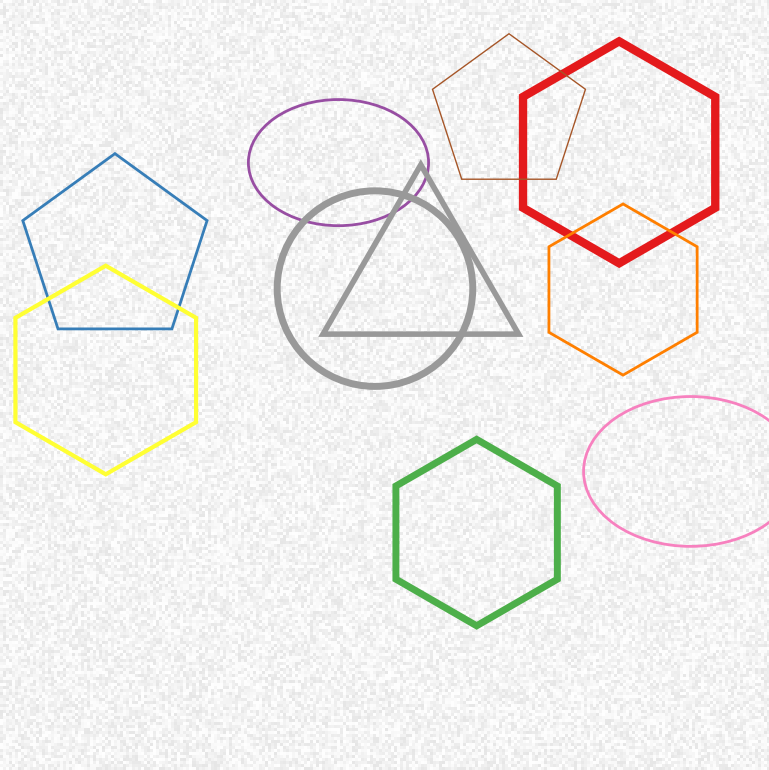[{"shape": "hexagon", "thickness": 3, "radius": 0.72, "center": [0.804, 0.802]}, {"shape": "pentagon", "thickness": 1, "radius": 0.63, "center": [0.149, 0.675]}, {"shape": "hexagon", "thickness": 2.5, "radius": 0.61, "center": [0.619, 0.308]}, {"shape": "oval", "thickness": 1, "radius": 0.59, "center": [0.44, 0.789]}, {"shape": "hexagon", "thickness": 1, "radius": 0.56, "center": [0.809, 0.624]}, {"shape": "hexagon", "thickness": 1.5, "radius": 0.68, "center": [0.137, 0.519]}, {"shape": "pentagon", "thickness": 0.5, "radius": 0.52, "center": [0.661, 0.852]}, {"shape": "oval", "thickness": 1, "radius": 0.69, "center": [0.897, 0.388]}, {"shape": "triangle", "thickness": 2, "radius": 0.73, "center": [0.547, 0.639]}, {"shape": "circle", "thickness": 2.5, "radius": 0.63, "center": [0.487, 0.625]}]